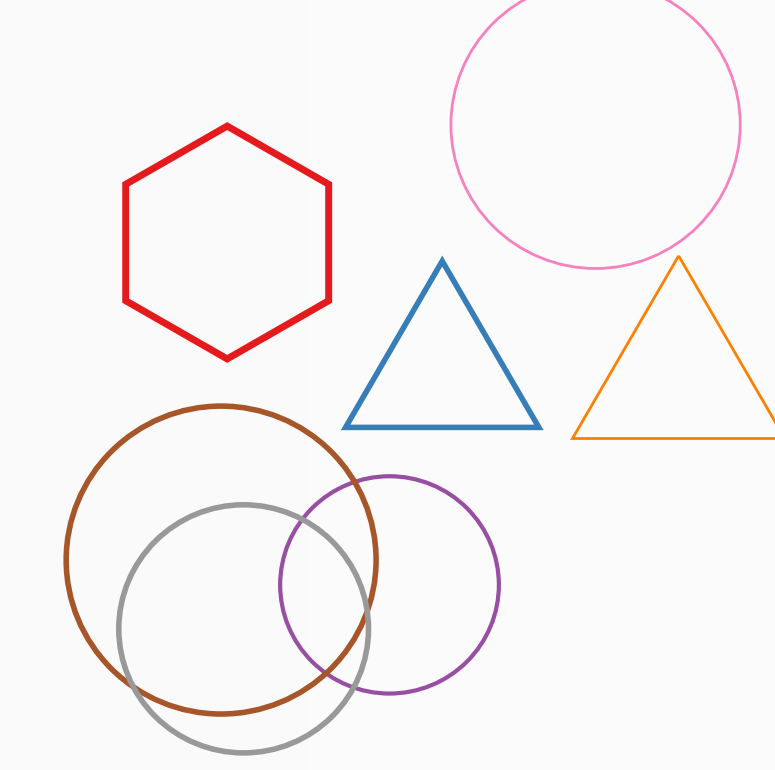[{"shape": "hexagon", "thickness": 2.5, "radius": 0.76, "center": [0.293, 0.685]}, {"shape": "triangle", "thickness": 2, "radius": 0.72, "center": [0.571, 0.517]}, {"shape": "circle", "thickness": 1.5, "radius": 0.71, "center": [0.503, 0.24]}, {"shape": "triangle", "thickness": 1, "radius": 0.79, "center": [0.876, 0.51]}, {"shape": "circle", "thickness": 2, "radius": 1.0, "center": [0.285, 0.273]}, {"shape": "circle", "thickness": 1, "radius": 0.93, "center": [0.768, 0.838]}, {"shape": "circle", "thickness": 2, "radius": 0.81, "center": [0.314, 0.183]}]